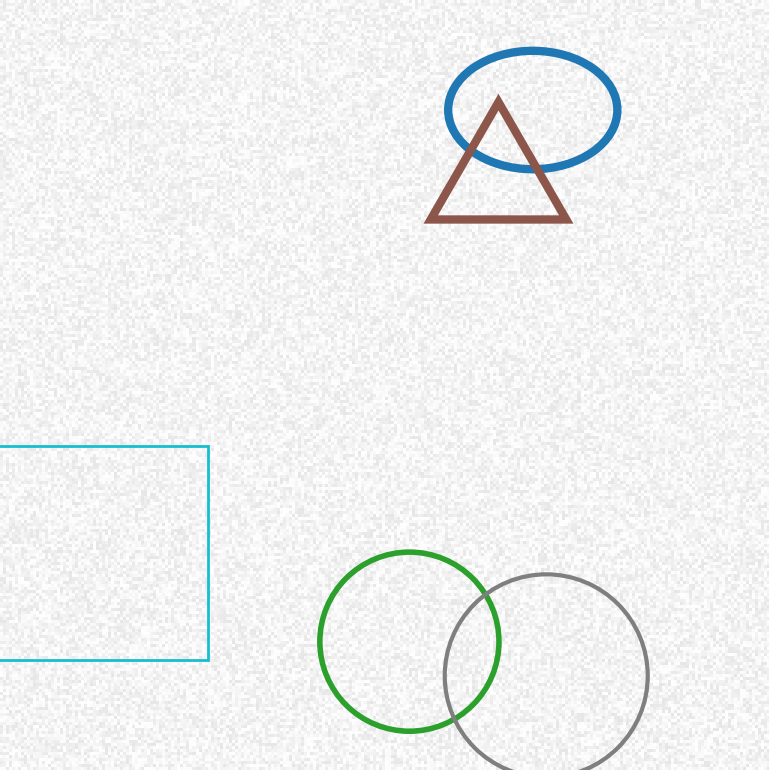[{"shape": "oval", "thickness": 3, "radius": 0.55, "center": [0.692, 0.857]}, {"shape": "circle", "thickness": 2, "radius": 0.58, "center": [0.532, 0.167]}, {"shape": "triangle", "thickness": 3, "radius": 0.51, "center": [0.647, 0.766]}, {"shape": "circle", "thickness": 1.5, "radius": 0.66, "center": [0.709, 0.122]}, {"shape": "square", "thickness": 1, "radius": 0.7, "center": [0.131, 0.282]}]